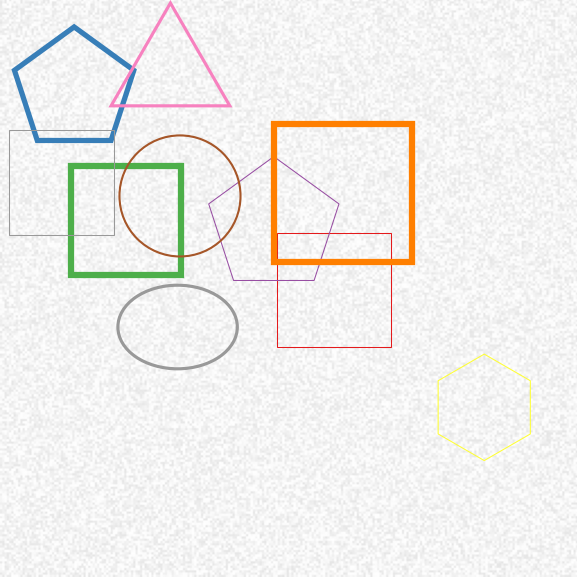[{"shape": "square", "thickness": 0.5, "radius": 0.49, "center": [0.578, 0.496]}, {"shape": "pentagon", "thickness": 2.5, "radius": 0.54, "center": [0.128, 0.844]}, {"shape": "square", "thickness": 3, "radius": 0.47, "center": [0.219, 0.618]}, {"shape": "pentagon", "thickness": 0.5, "radius": 0.59, "center": [0.474, 0.609]}, {"shape": "square", "thickness": 3, "radius": 0.6, "center": [0.594, 0.664]}, {"shape": "hexagon", "thickness": 0.5, "radius": 0.46, "center": [0.839, 0.294]}, {"shape": "circle", "thickness": 1, "radius": 0.52, "center": [0.312, 0.66]}, {"shape": "triangle", "thickness": 1.5, "radius": 0.59, "center": [0.295, 0.875]}, {"shape": "oval", "thickness": 1.5, "radius": 0.52, "center": [0.308, 0.433]}, {"shape": "square", "thickness": 0.5, "radius": 0.46, "center": [0.106, 0.683]}]